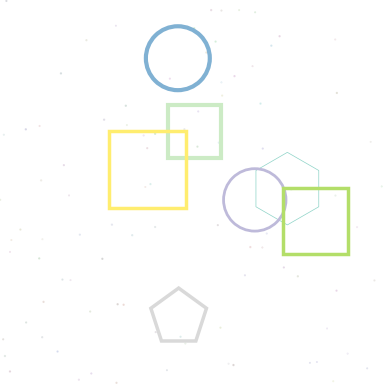[{"shape": "hexagon", "thickness": 0.5, "radius": 0.47, "center": [0.746, 0.51]}, {"shape": "circle", "thickness": 2, "radius": 0.41, "center": [0.662, 0.481]}, {"shape": "circle", "thickness": 3, "radius": 0.42, "center": [0.462, 0.849]}, {"shape": "square", "thickness": 2.5, "radius": 0.42, "center": [0.819, 0.426]}, {"shape": "pentagon", "thickness": 2.5, "radius": 0.38, "center": [0.464, 0.176]}, {"shape": "square", "thickness": 3, "radius": 0.35, "center": [0.505, 0.659]}, {"shape": "square", "thickness": 2.5, "radius": 0.5, "center": [0.384, 0.56]}]